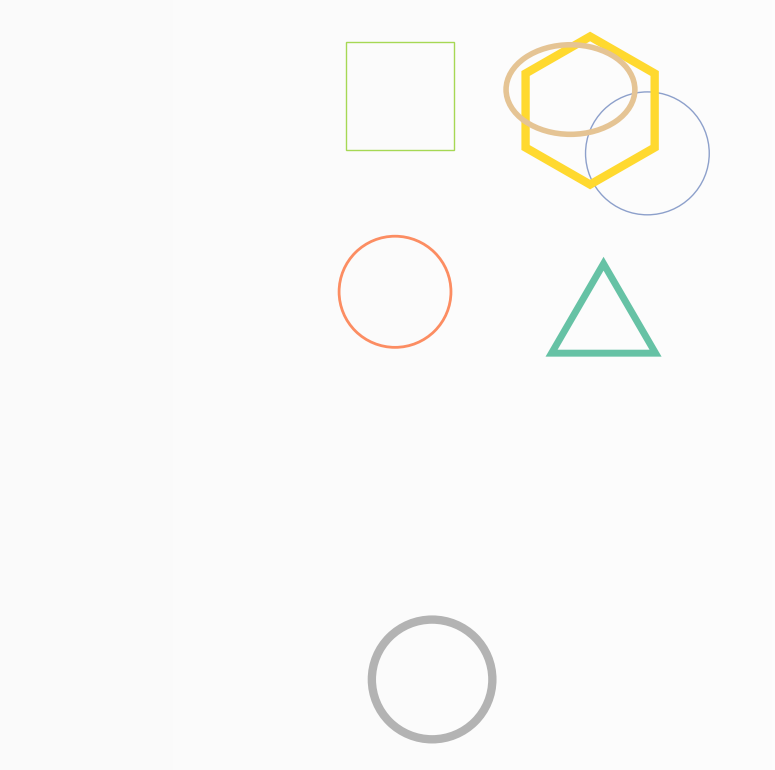[{"shape": "triangle", "thickness": 2.5, "radius": 0.39, "center": [0.779, 0.58]}, {"shape": "circle", "thickness": 1, "radius": 0.36, "center": [0.51, 0.621]}, {"shape": "circle", "thickness": 0.5, "radius": 0.4, "center": [0.835, 0.801]}, {"shape": "square", "thickness": 0.5, "radius": 0.35, "center": [0.516, 0.875]}, {"shape": "hexagon", "thickness": 3, "radius": 0.48, "center": [0.761, 0.856]}, {"shape": "oval", "thickness": 2, "radius": 0.42, "center": [0.736, 0.884]}, {"shape": "circle", "thickness": 3, "radius": 0.39, "center": [0.558, 0.118]}]